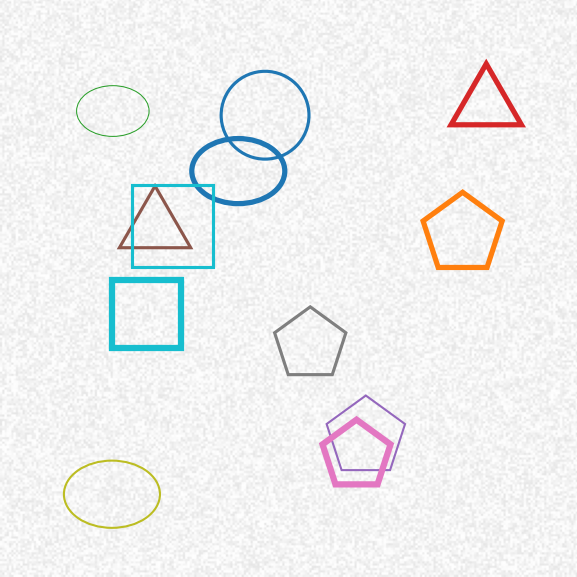[{"shape": "circle", "thickness": 1.5, "radius": 0.38, "center": [0.459, 0.8]}, {"shape": "oval", "thickness": 2.5, "radius": 0.4, "center": [0.413, 0.703]}, {"shape": "pentagon", "thickness": 2.5, "radius": 0.36, "center": [0.801, 0.594]}, {"shape": "oval", "thickness": 0.5, "radius": 0.31, "center": [0.195, 0.807]}, {"shape": "triangle", "thickness": 2.5, "radius": 0.35, "center": [0.842, 0.818]}, {"shape": "pentagon", "thickness": 1, "radius": 0.36, "center": [0.633, 0.243]}, {"shape": "triangle", "thickness": 1.5, "radius": 0.36, "center": [0.268, 0.606]}, {"shape": "pentagon", "thickness": 3, "radius": 0.31, "center": [0.617, 0.21]}, {"shape": "pentagon", "thickness": 1.5, "radius": 0.32, "center": [0.537, 0.403]}, {"shape": "oval", "thickness": 1, "radius": 0.42, "center": [0.194, 0.143]}, {"shape": "square", "thickness": 3, "radius": 0.3, "center": [0.254, 0.456]}, {"shape": "square", "thickness": 1.5, "radius": 0.35, "center": [0.298, 0.608]}]